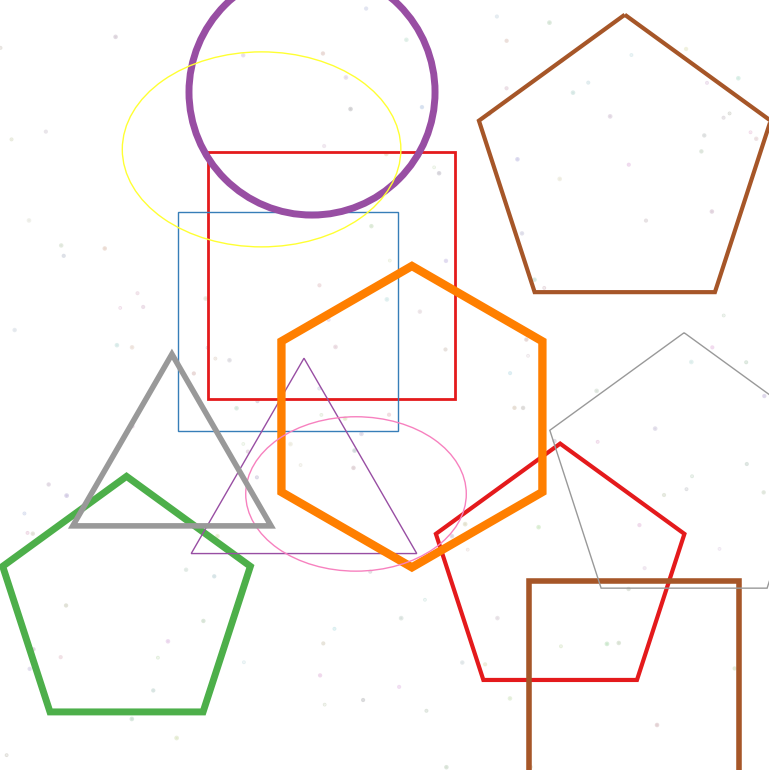[{"shape": "pentagon", "thickness": 1.5, "radius": 0.85, "center": [0.727, 0.254]}, {"shape": "square", "thickness": 1, "radius": 0.8, "center": [0.43, 0.642]}, {"shape": "square", "thickness": 0.5, "radius": 0.71, "center": [0.374, 0.583]}, {"shape": "pentagon", "thickness": 2.5, "radius": 0.85, "center": [0.164, 0.212]}, {"shape": "triangle", "thickness": 0.5, "radius": 0.85, "center": [0.395, 0.366]}, {"shape": "circle", "thickness": 2.5, "radius": 0.8, "center": [0.405, 0.88]}, {"shape": "hexagon", "thickness": 3, "radius": 0.98, "center": [0.535, 0.459]}, {"shape": "oval", "thickness": 0.5, "radius": 0.9, "center": [0.34, 0.806]}, {"shape": "pentagon", "thickness": 1.5, "radius": 1.0, "center": [0.811, 0.782]}, {"shape": "square", "thickness": 2, "radius": 0.68, "center": [0.823, 0.109]}, {"shape": "oval", "thickness": 0.5, "radius": 0.72, "center": [0.462, 0.359]}, {"shape": "pentagon", "thickness": 0.5, "radius": 0.92, "center": [0.888, 0.385]}, {"shape": "triangle", "thickness": 2, "radius": 0.74, "center": [0.223, 0.391]}]